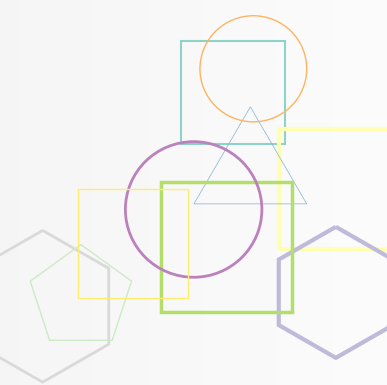[{"shape": "square", "thickness": 1.5, "radius": 0.67, "center": [0.602, 0.76]}, {"shape": "square", "thickness": 3, "radius": 0.78, "center": [0.874, 0.51]}, {"shape": "hexagon", "thickness": 3, "radius": 0.85, "center": [0.867, 0.241]}, {"shape": "triangle", "thickness": 0.5, "radius": 0.84, "center": [0.646, 0.554]}, {"shape": "circle", "thickness": 1, "radius": 0.69, "center": [0.654, 0.821]}, {"shape": "square", "thickness": 2.5, "radius": 0.84, "center": [0.585, 0.358]}, {"shape": "hexagon", "thickness": 2, "radius": 0.99, "center": [0.11, 0.204]}, {"shape": "circle", "thickness": 2, "radius": 0.88, "center": [0.5, 0.456]}, {"shape": "pentagon", "thickness": 1, "radius": 0.69, "center": [0.209, 0.227]}, {"shape": "square", "thickness": 1, "radius": 0.71, "center": [0.344, 0.368]}]